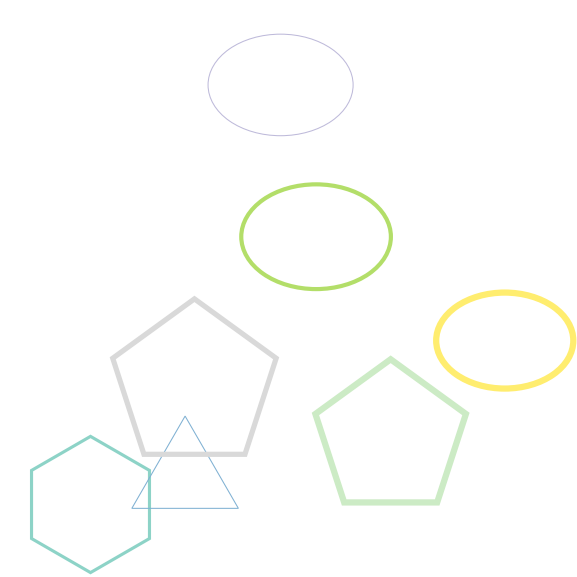[{"shape": "hexagon", "thickness": 1.5, "radius": 0.59, "center": [0.157, 0.126]}, {"shape": "oval", "thickness": 0.5, "radius": 0.63, "center": [0.486, 0.852]}, {"shape": "triangle", "thickness": 0.5, "radius": 0.53, "center": [0.321, 0.172]}, {"shape": "oval", "thickness": 2, "radius": 0.65, "center": [0.547, 0.589]}, {"shape": "pentagon", "thickness": 2.5, "radius": 0.74, "center": [0.337, 0.333]}, {"shape": "pentagon", "thickness": 3, "radius": 0.69, "center": [0.676, 0.24]}, {"shape": "oval", "thickness": 3, "radius": 0.59, "center": [0.874, 0.409]}]